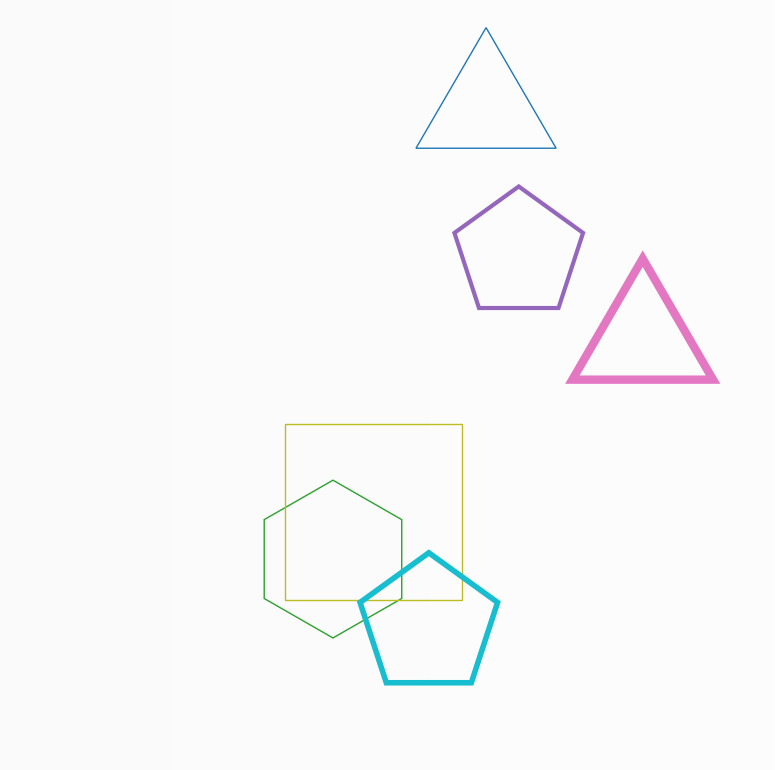[{"shape": "triangle", "thickness": 0.5, "radius": 0.52, "center": [0.627, 0.86]}, {"shape": "hexagon", "thickness": 0.5, "radius": 0.51, "center": [0.43, 0.274]}, {"shape": "pentagon", "thickness": 1.5, "radius": 0.44, "center": [0.669, 0.671]}, {"shape": "triangle", "thickness": 3, "radius": 0.52, "center": [0.829, 0.559]}, {"shape": "square", "thickness": 0.5, "radius": 0.57, "center": [0.482, 0.335]}, {"shape": "pentagon", "thickness": 2, "radius": 0.47, "center": [0.553, 0.189]}]